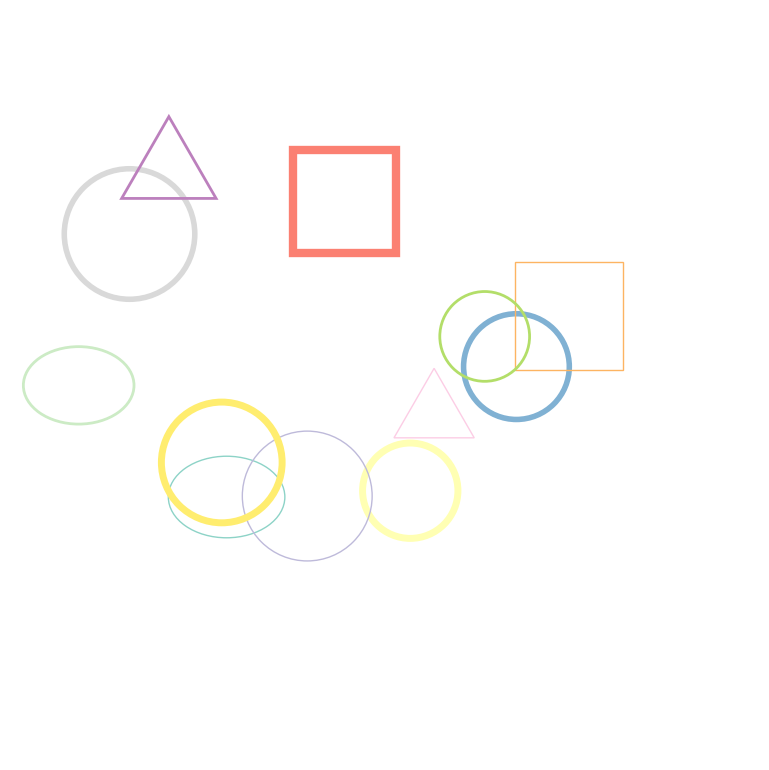[{"shape": "oval", "thickness": 0.5, "radius": 0.38, "center": [0.294, 0.355]}, {"shape": "circle", "thickness": 2.5, "radius": 0.31, "center": [0.533, 0.363]}, {"shape": "circle", "thickness": 0.5, "radius": 0.42, "center": [0.399, 0.356]}, {"shape": "square", "thickness": 3, "radius": 0.33, "center": [0.448, 0.738]}, {"shape": "circle", "thickness": 2, "radius": 0.34, "center": [0.671, 0.524]}, {"shape": "square", "thickness": 0.5, "radius": 0.35, "center": [0.739, 0.59]}, {"shape": "circle", "thickness": 1, "radius": 0.29, "center": [0.629, 0.563]}, {"shape": "triangle", "thickness": 0.5, "radius": 0.3, "center": [0.564, 0.461]}, {"shape": "circle", "thickness": 2, "radius": 0.42, "center": [0.168, 0.696]}, {"shape": "triangle", "thickness": 1, "radius": 0.35, "center": [0.219, 0.778]}, {"shape": "oval", "thickness": 1, "radius": 0.36, "center": [0.102, 0.5]}, {"shape": "circle", "thickness": 2.5, "radius": 0.39, "center": [0.288, 0.399]}]